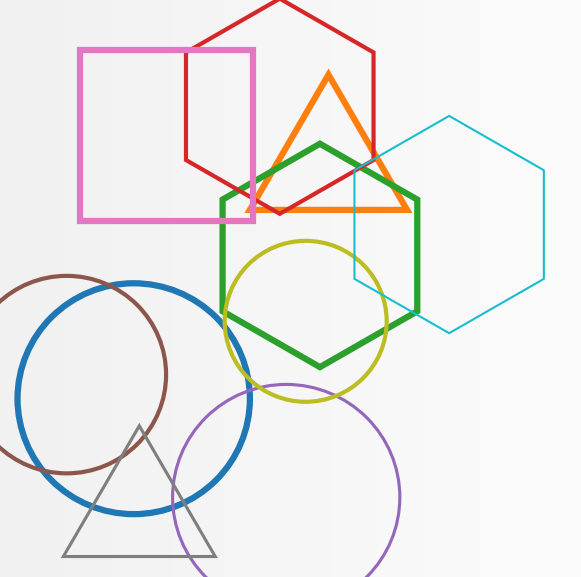[{"shape": "circle", "thickness": 3, "radius": 1.0, "center": [0.23, 0.309]}, {"shape": "triangle", "thickness": 3, "radius": 0.78, "center": [0.565, 0.714]}, {"shape": "hexagon", "thickness": 3, "radius": 0.97, "center": [0.55, 0.557]}, {"shape": "hexagon", "thickness": 2, "radius": 0.93, "center": [0.481, 0.815]}, {"shape": "circle", "thickness": 1.5, "radius": 0.98, "center": [0.492, 0.138]}, {"shape": "circle", "thickness": 2, "radius": 0.85, "center": [0.115, 0.35]}, {"shape": "square", "thickness": 3, "radius": 0.74, "center": [0.286, 0.765]}, {"shape": "triangle", "thickness": 1.5, "radius": 0.75, "center": [0.24, 0.111]}, {"shape": "circle", "thickness": 2, "radius": 0.7, "center": [0.526, 0.443]}, {"shape": "hexagon", "thickness": 1, "radius": 0.94, "center": [0.773, 0.61]}]